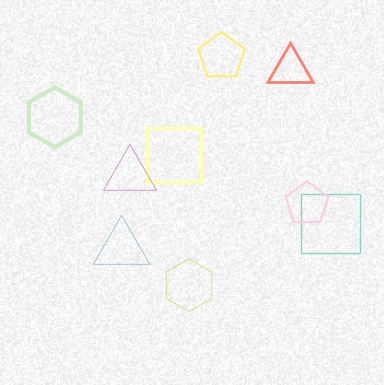[{"shape": "square", "thickness": 1, "radius": 0.38, "center": [0.859, 0.42]}, {"shape": "square", "thickness": 2.5, "radius": 0.35, "center": [0.451, 0.598]}, {"shape": "triangle", "thickness": 2, "radius": 0.34, "center": [0.755, 0.82]}, {"shape": "triangle", "thickness": 0.5, "radius": 0.42, "center": [0.316, 0.356]}, {"shape": "hexagon", "thickness": 0.5, "radius": 0.34, "center": [0.491, 0.259]}, {"shape": "pentagon", "thickness": 1.5, "radius": 0.29, "center": [0.797, 0.47]}, {"shape": "triangle", "thickness": 0.5, "radius": 0.4, "center": [0.338, 0.546]}, {"shape": "hexagon", "thickness": 3, "radius": 0.39, "center": [0.142, 0.695]}, {"shape": "pentagon", "thickness": 1.5, "radius": 0.32, "center": [0.575, 0.853]}]